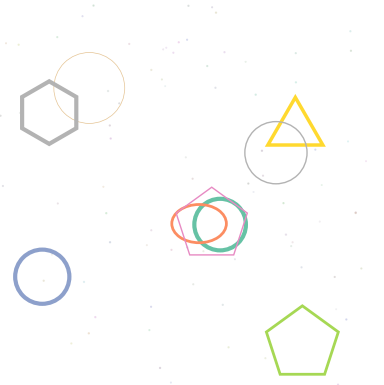[{"shape": "circle", "thickness": 3, "radius": 0.33, "center": [0.572, 0.417]}, {"shape": "oval", "thickness": 2, "radius": 0.35, "center": [0.517, 0.419]}, {"shape": "circle", "thickness": 3, "radius": 0.35, "center": [0.11, 0.281]}, {"shape": "pentagon", "thickness": 1, "radius": 0.49, "center": [0.55, 0.417]}, {"shape": "pentagon", "thickness": 2, "radius": 0.49, "center": [0.785, 0.107]}, {"shape": "triangle", "thickness": 2.5, "radius": 0.41, "center": [0.767, 0.665]}, {"shape": "circle", "thickness": 0.5, "radius": 0.46, "center": [0.232, 0.771]}, {"shape": "hexagon", "thickness": 3, "radius": 0.41, "center": [0.128, 0.708]}, {"shape": "circle", "thickness": 1, "radius": 0.4, "center": [0.717, 0.603]}]